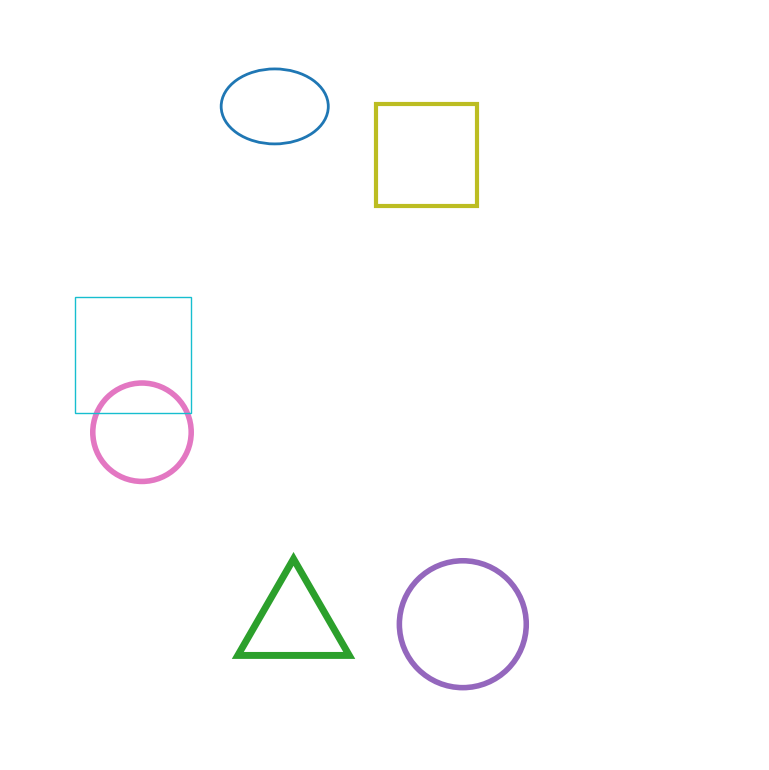[{"shape": "oval", "thickness": 1, "radius": 0.35, "center": [0.357, 0.862]}, {"shape": "triangle", "thickness": 2.5, "radius": 0.42, "center": [0.381, 0.191]}, {"shape": "circle", "thickness": 2, "radius": 0.41, "center": [0.601, 0.189]}, {"shape": "circle", "thickness": 2, "radius": 0.32, "center": [0.184, 0.439]}, {"shape": "square", "thickness": 1.5, "radius": 0.33, "center": [0.554, 0.799]}, {"shape": "square", "thickness": 0.5, "radius": 0.38, "center": [0.173, 0.539]}]